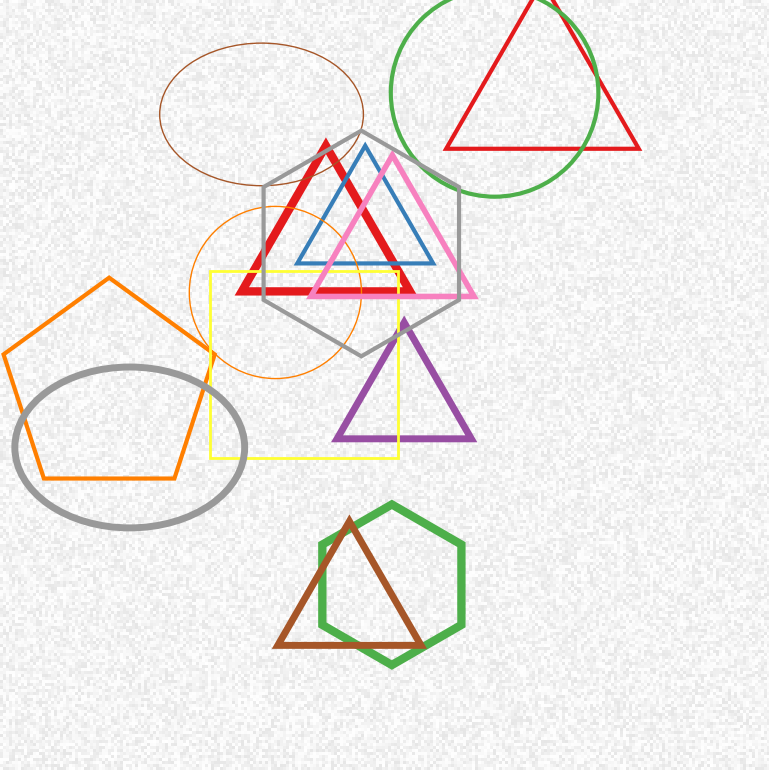[{"shape": "triangle", "thickness": 1.5, "radius": 0.72, "center": [0.704, 0.879]}, {"shape": "triangle", "thickness": 3, "radius": 0.63, "center": [0.423, 0.685]}, {"shape": "triangle", "thickness": 1.5, "radius": 0.51, "center": [0.474, 0.709]}, {"shape": "hexagon", "thickness": 3, "radius": 0.52, "center": [0.509, 0.241]}, {"shape": "circle", "thickness": 1.5, "radius": 0.67, "center": [0.642, 0.879]}, {"shape": "triangle", "thickness": 2.5, "radius": 0.5, "center": [0.525, 0.48]}, {"shape": "circle", "thickness": 0.5, "radius": 0.56, "center": [0.358, 0.62]}, {"shape": "pentagon", "thickness": 1.5, "radius": 0.72, "center": [0.142, 0.495]}, {"shape": "square", "thickness": 1, "radius": 0.61, "center": [0.395, 0.526]}, {"shape": "oval", "thickness": 0.5, "radius": 0.66, "center": [0.34, 0.851]}, {"shape": "triangle", "thickness": 2.5, "radius": 0.54, "center": [0.454, 0.216]}, {"shape": "triangle", "thickness": 2, "radius": 0.61, "center": [0.51, 0.676]}, {"shape": "oval", "thickness": 2.5, "radius": 0.75, "center": [0.169, 0.419]}, {"shape": "hexagon", "thickness": 1.5, "radius": 0.73, "center": [0.469, 0.684]}]